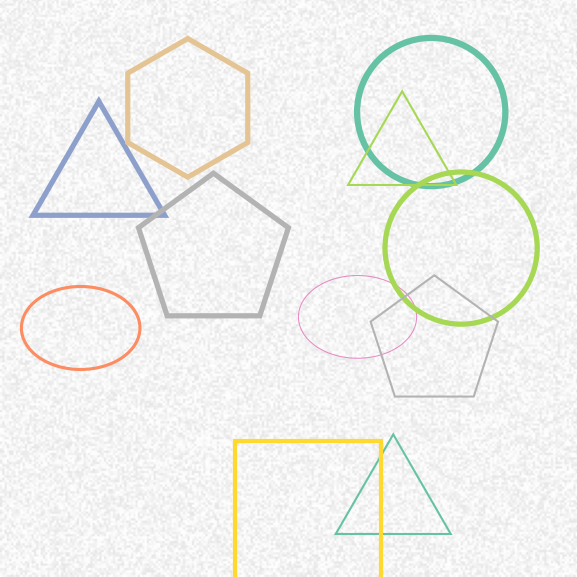[{"shape": "triangle", "thickness": 1, "radius": 0.57, "center": [0.681, 0.132]}, {"shape": "circle", "thickness": 3, "radius": 0.64, "center": [0.747, 0.805]}, {"shape": "oval", "thickness": 1.5, "radius": 0.51, "center": [0.14, 0.431]}, {"shape": "triangle", "thickness": 2.5, "radius": 0.66, "center": [0.171, 0.692]}, {"shape": "oval", "thickness": 0.5, "radius": 0.51, "center": [0.619, 0.45]}, {"shape": "circle", "thickness": 2.5, "radius": 0.66, "center": [0.798, 0.57]}, {"shape": "triangle", "thickness": 1, "radius": 0.54, "center": [0.696, 0.733]}, {"shape": "square", "thickness": 2, "radius": 0.63, "center": [0.533, 0.11]}, {"shape": "hexagon", "thickness": 2.5, "radius": 0.6, "center": [0.325, 0.812]}, {"shape": "pentagon", "thickness": 1, "radius": 0.58, "center": [0.752, 0.406]}, {"shape": "pentagon", "thickness": 2.5, "radius": 0.68, "center": [0.37, 0.563]}]